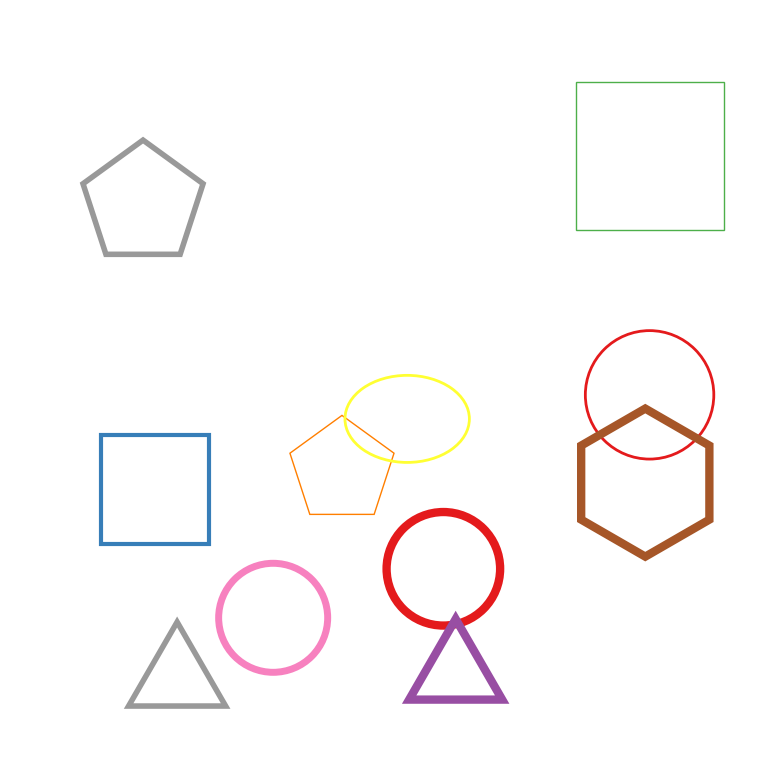[{"shape": "circle", "thickness": 1, "radius": 0.42, "center": [0.844, 0.487]}, {"shape": "circle", "thickness": 3, "radius": 0.37, "center": [0.576, 0.261]}, {"shape": "square", "thickness": 1.5, "radius": 0.35, "center": [0.201, 0.364]}, {"shape": "square", "thickness": 0.5, "radius": 0.48, "center": [0.844, 0.797]}, {"shape": "triangle", "thickness": 3, "radius": 0.35, "center": [0.592, 0.126]}, {"shape": "pentagon", "thickness": 0.5, "radius": 0.36, "center": [0.444, 0.389]}, {"shape": "oval", "thickness": 1, "radius": 0.4, "center": [0.529, 0.456]}, {"shape": "hexagon", "thickness": 3, "radius": 0.48, "center": [0.838, 0.373]}, {"shape": "circle", "thickness": 2.5, "radius": 0.35, "center": [0.355, 0.198]}, {"shape": "pentagon", "thickness": 2, "radius": 0.41, "center": [0.186, 0.736]}, {"shape": "triangle", "thickness": 2, "radius": 0.36, "center": [0.23, 0.119]}]